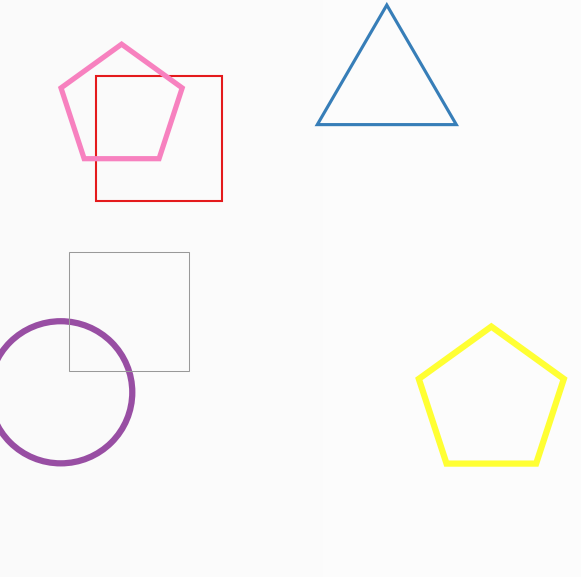[{"shape": "square", "thickness": 1, "radius": 0.54, "center": [0.274, 0.759]}, {"shape": "triangle", "thickness": 1.5, "radius": 0.69, "center": [0.665, 0.852]}, {"shape": "circle", "thickness": 3, "radius": 0.62, "center": [0.105, 0.32]}, {"shape": "pentagon", "thickness": 3, "radius": 0.66, "center": [0.845, 0.302]}, {"shape": "pentagon", "thickness": 2.5, "radius": 0.55, "center": [0.209, 0.813]}, {"shape": "square", "thickness": 0.5, "radius": 0.52, "center": [0.222, 0.459]}]